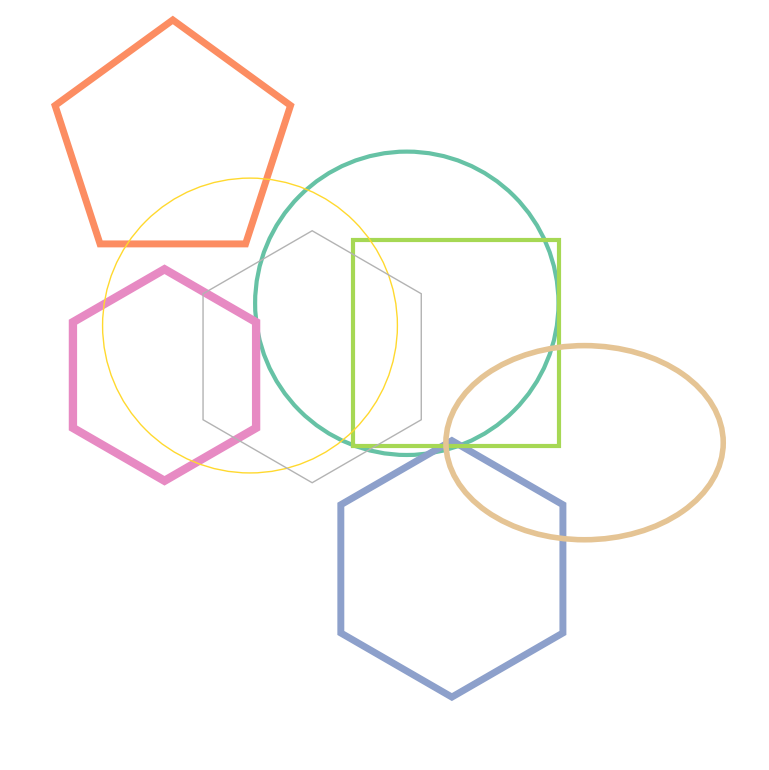[{"shape": "circle", "thickness": 1.5, "radius": 0.98, "center": [0.528, 0.606]}, {"shape": "pentagon", "thickness": 2.5, "radius": 0.8, "center": [0.224, 0.813]}, {"shape": "hexagon", "thickness": 2.5, "radius": 0.83, "center": [0.587, 0.261]}, {"shape": "hexagon", "thickness": 3, "radius": 0.69, "center": [0.214, 0.513]}, {"shape": "square", "thickness": 1.5, "radius": 0.67, "center": [0.592, 0.554]}, {"shape": "circle", "thickness": 0.5, "radius": 0.96, "center": [0.325, 0.577]}, {"shape": "oval", "thickness": 2, "radius": 0.9, "center": [0.759, 0.425]}, {"shape": "hexagon", "thickness": 0.5, "radius": 0.82, "center": [0.405, 0.537]}]